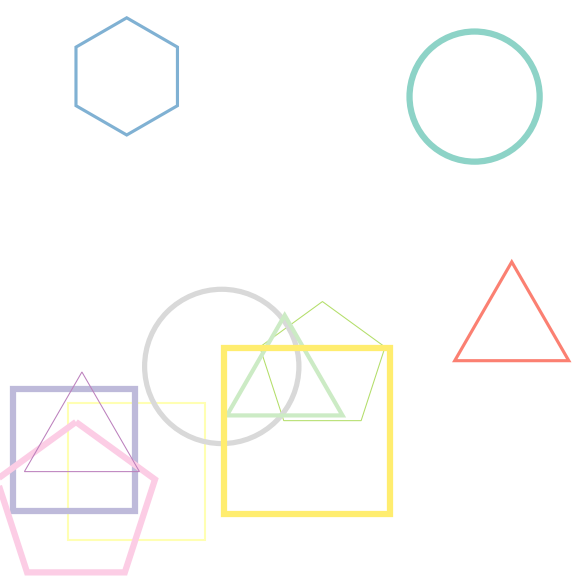[{"shape": "circle", "thickness": 3, "radius": 0.56, "center": [0.822, 0.832]}, {"shape": "square", "thickness": 1, "radius": 0.59, "center": [0.236, 0.182]}, {"shape": "square", "thickness": 3, "radius": 0.53, "center": [0.128, 0.22]}, {"shape": "triangle", "thickness": 1.5, "radius": 0.57, "center": [0.886, 0.432]}, {"shape": "hexagon", "thickness": 1.5, "radius": 0.51, "center": [0.219, 0.867]}, {"shape": "pentagon", "thickness": 0.5, "radius": 0.57, "center": [0.558, 0.363]}, {"shape": "pentagon", "thickness": 3, "radius": 0.72, "center": [0.132, 0.124]}, {"shape": "circle", "thickness": 2.5, "radius": 0.67, "center": [0.384, 0.365]}, {"shape": "triangle", "thickness": 0.5, "radius": 0.58, "center": [0.142, 0.24]}, {"shape": "triangle", "thickness": 2, "radius": 0.58, "center": [0.493, 0.338]}, {"shape": "square", "thickness": 3, "radius": 0.72, "center": [0.532, 0.254]}]